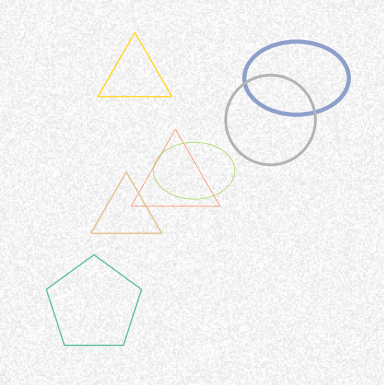[{"shape": "pentagon", "thickness": 1, "radius": 0.65, "center": [0.244, 0.208]}, {"shape": "triangle", "thickness": 0.5, "radius": 0.67, "center": [0.456, 0.531]}, {"shape": "oval", "thickness": 3, "radius": 0.68, "center": [0.77, 0.797]}, {"shape": "oval", "thickness": 0.5, "radius": 0.53, "center": [0.504, 0.557]}, {"shape": "triangle", "thickness": 1, "radius": 0.56, "center": [0.35, 0.805]}, {"shape": "triangle", "thickness": 1, "radius": 0.53, "center": [0.328, 0.447]}, {"shape": "circle", "thickness": 2, "radius": 0.58, "center": [0.703, 0.688]}]